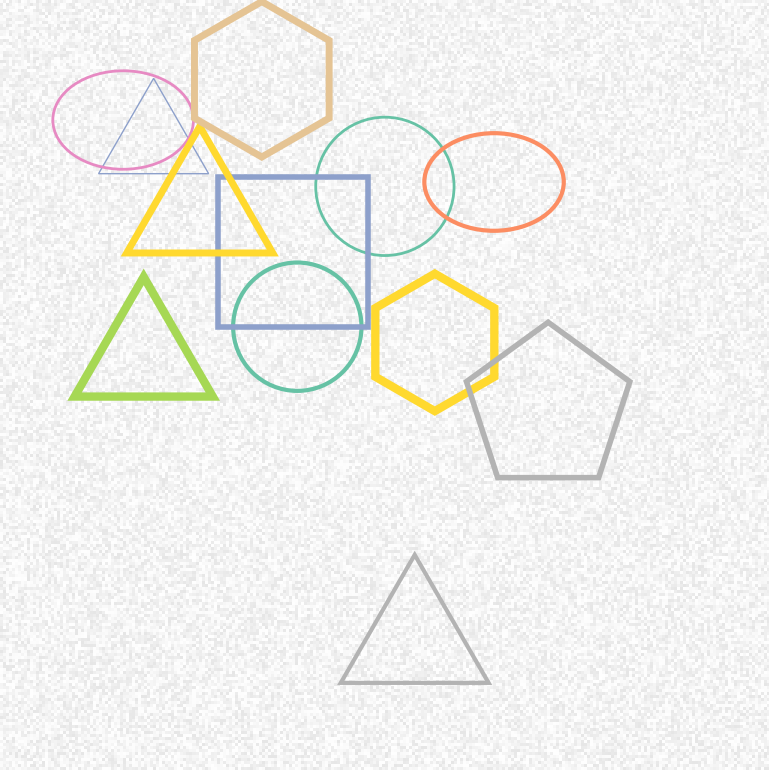[{"shape": "circle", "thickness": 1.5, "radius": 0.42, "center": [0.386, 0.576]}, {"shape": "circle", "thickness": 1, "radius": 0.45, "center": [0.5, 0.758]}, {"shape": "oval", "thickness": 1.5, "radius": 0.45, "center": [0.642, 0.764]}, {"shape": "square", "thickness": 2, "radius": 0.49, "center": [0.38, 0.673]}, {"shape": "triangle", "thickness": 0.5, "radius": 0.41, "center": [0.199, 0.816]}, {"shape": "oval", "thickness": 1, "radius": 0.46, "center": [0.16, 0.844]}, {"shape": "triangle", "thickness": 3, "radius": 0.52, "center": [0.187, 0.537]}, {"shape": "triangle", "thickness": 2.5, "radius": 0.55, "center": [0.259, 0.726]}, {"shape": "hexagon", "thickness": 3, "radius": 0.45, "center": [0.565, 0.555]}, {"shape": "hexagon", "thickness": 2.5, "radius": 0.5, "center": [0.34, 0.897]}, {"shape": "triangle", "thickness": 1.5, "radius": 0.55, "center": [0.539, 0.169]}, {"shape": "pentagon", "thickness": 2, "radius": 0.56, "center": [0.712, 0.47]}]